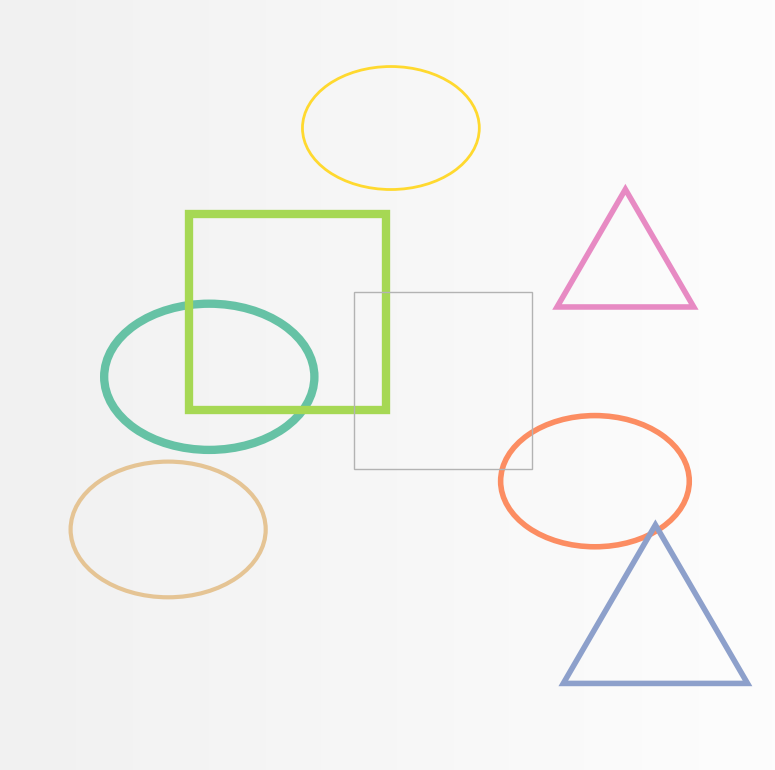[{"shape": "oval", "thickness": 3, "radius": 0.68, "center": [0.27, 0.511]}, {"shape": "oval", "thickness": 2, "radius": 0.61, "center": [0.768, 0.375]}, {"shape": "triangle", "thickness": 2, "radius": 0.69, "center": [0.846, 0.181]}, {"shape": "triangle", "thickness": 2, "radius": 0.51, "center": [0.807, 0.652]}, {"shape": "square", "thickness": 3, "radius": 0.64, "center": [0.372, 0.595]}, {"shape": "oval", "thickness": 1, "radius": 0.57, "center": [0.504, 0.834]}, {"shape": "oval", "thickness": 1.5, "radius": 0.63, "center": [0.217, 0.312]}, {"shape": "square", "thickness": 0.5, "radius": 0.58, "center": [0.572, 0.506]}]